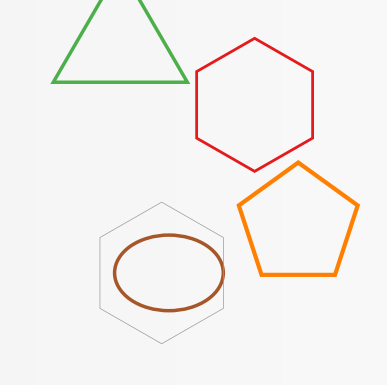[{"shape": "hexagon", "thickness": 2, "radius": 0.86, "center": [0.657, 0.728]}, {"shape": "triangle", "thickness": 2.5, "radius": 1.0, "center": [0.311, 0.886]}, {"shape": "pentagon", "thickness": 3, "radius": 0.81, "center": [0.77, 0.417]}, {"shape": "oval", "thickness": 2.5, "radius": 0.7, "center": [0.436, 0.291]}, {"shape": "hexagon", "thickness": 0.5, "radius": 0.92, "center": [0.417, 0.291]}]